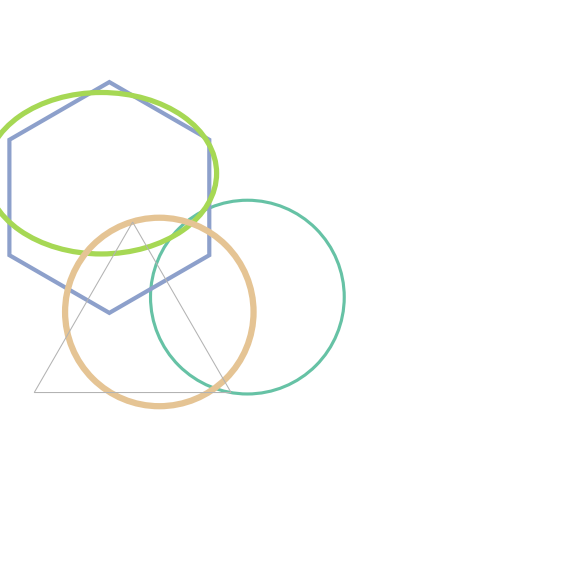[{"shape": "circle", "thickness": 1.5, "radius": 0.84, "center": [0.428, 0.485]}, {"shape": "hexagon", "thickness": 2, "radius": 1.0, "center": [0.189, 0.657]}, {"shape": "oval", "thickness": 2.5, "radius": 1.0, "center": [0.175, 0.699]}, {"shape": "circle", "thickness": 3, "radius": 0.82, "center": [0.276, 0.459]}, {"shape": "triangle", "thickness": 0.5, "radius": 0.98, "center": [0.23, 0.418]}]